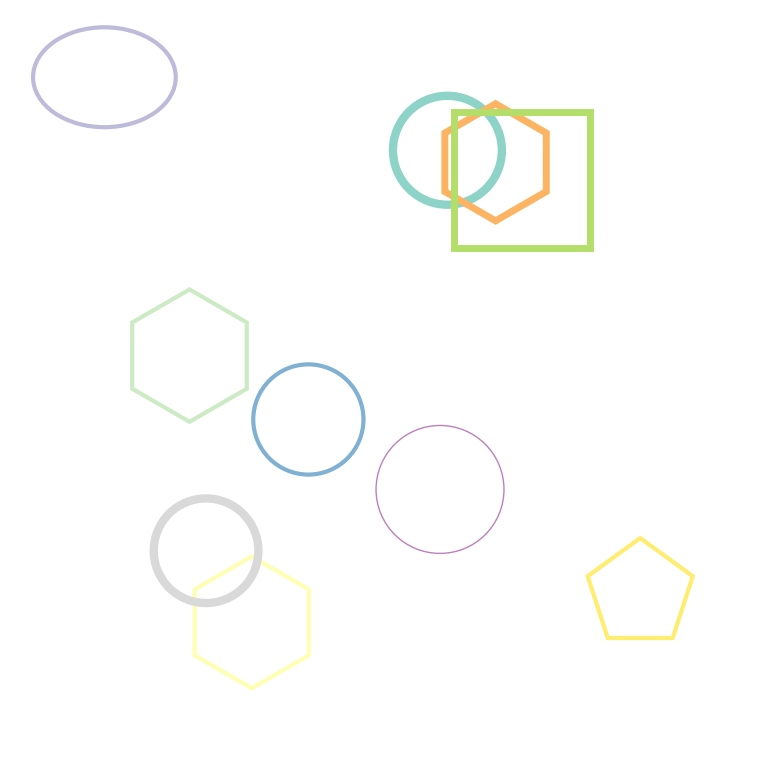[{"shape": "circle", "thickness": 3, "radius": 0.35, "center": [0.581, 0.805]}, {"shape": "hexagon", "thickness": 1.5, "radius": 0.43, "center": [0.327, 0.192]}, {"shape": "oval", "thickness": 1.5, "radius": 0.46, "center": [0.136, 0.9]}, {"shape": "circle", "thickness": 1.5, "radius": 0.36, "center": [0.4, 0.455]}, {"shape": "hexagon", "thickness": 2.5, "radius": 0.38, "center": [0.644, 0.789]}, {"shape": "square", "thickness": 2.5, "radius": 0.44, "center": [0.678, 0.766]}, {"shape": "circle", "thickness": 3, "radius": 0.34, "center": [0.268, 0.285]}, {"shape": "circle", "thickness": 0.5, "radius": 0.42, "center": [0.571, 0.364]}, {"shape": "hexagon", "thickness": 1.5, "radius": 0.43, "center": [0.246, 0.538]}, {"shape": "pentagon", "thickness": 1.5, "radius": 0.36, "center": [0.831, 0.229]}]